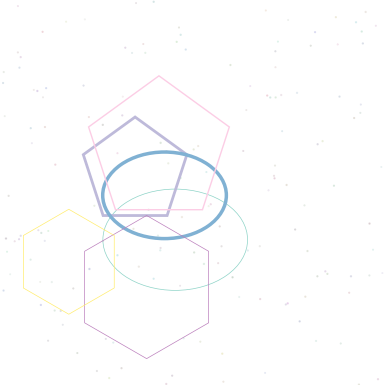[{"shape": "oval", "thickness": 0.5, "radius": 0.94, "center": [0.455, 0.377]}, {"shape": "pentagon", "thickness": 2, "radius": 0.71, "center": [0.351, 0.555]}, {"shape": "oval", "thickness": 2.5, "radius": 0.8, "center": [0.427, 0.493]}, {"shape": "pentagon", "thickness": 1, "radius": 0.96, "center": [0.413, 0.611]}, {"shape": "hexagon", "thickness": 0.5, "radius": 0.93, "center": [0.381, 0.254]}, {"shape": "hexagon", "thickness": 0.5, "radius": 0.68, "center": [0.179, 0.32]}]